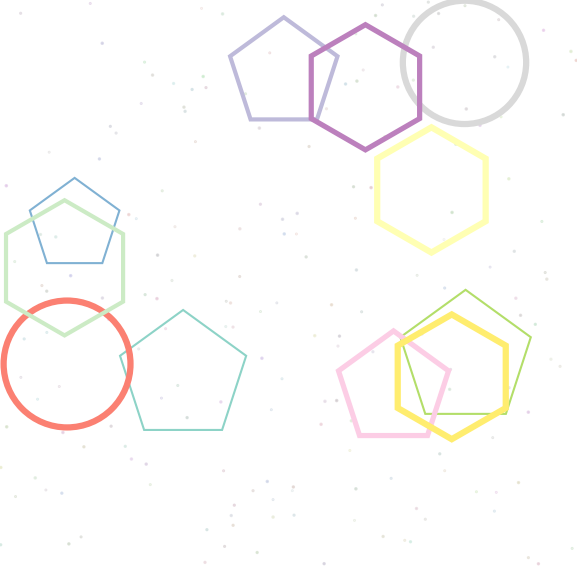[{"shape": "pentagon", "thickness": 1, "radius": 0.57, "center": [0.317, 0.348]}, {"shape": "hexagon", "thickness": 3, "radius": 0.54, "center": [0.747, 0.67]}, {"shape": "pentagon", "thickness": 2, "radius": 0.49, "center": [0.491, 0.871]}, {"shape": "circle", "thickness": 3, "radius": 0.55, "center": [0.116, 0.369]}, {"shape": "pentagon", "thickness": 1, "radius": 0.41, "center": [0.129, 0.61]}, {"shape": "pentagon", "thickness": 1, "radius": 0.59, "center": [0.806, 0.379]}, {"shape": "pentagon", "thickness": 2.5, "radius": 0.5, "center": [0.681, 0.326]}, {"shape": "circle", "thickness": 3, "radius": 0.53, "center": [0.804, 0.891]}, {"shape": "hexagon", "thickness": 2.5, "radius": 0.54, "center": [0.633, 0.848]}, {"shape": "hexagon", "thickness": 2, "radius": 0.59, "center": [0.112, 0.535]}, {"shape": "hexagon", "thickness": 3, "radius": 0.54, "center": [0.782, 0.347]}]